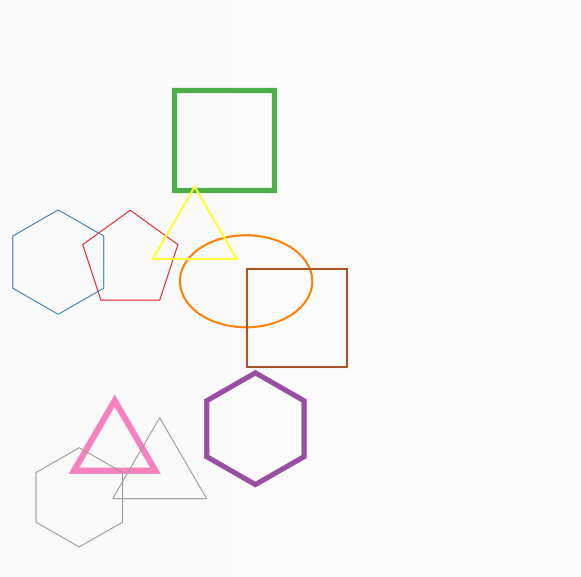[{"shape": "pentagon", "thickness": 0.5, "radius": 0.43, "center": [0.224, 0.549]}, {"shape": "hexagon", "thickness": 0.5, "radius": 0.45, "center": [0.1, 0.545]}, {"shape": "square", "thickness": 2.5, "radius": 0.43, "center": [0.385, 0.757]}, {"shape": "hexagon", "thickness": 2.5, "radius": 0.48, "center": [0.439, 0.257]}, {"shape": "oval", "thickness": 1, "radius": 0.57, "center": [0.423, 0.512]}, {"shape": "triangle", "thickness": 1, "radius": 0.42, "center": [0.335, 0.592]}, {"shape": "square", "thickness": 1, "radius": 0.43, "center": [0.511, 0.448]}, {"shape": "triangle", "thickness": 3, "radius": 0.4, "center": [0.197, 0.224]}, {"shape": "hexagon", "thickness": 0.5, "radius": 0.43, "center": [0.136, 0.138]}, {"shape": "triangle", "thickness": 0.5, "radius": 0.47, "center": [0.275, 0.182]}]